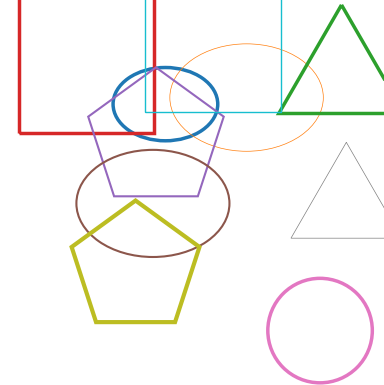[{"shape": "oval", "thickness": 2.5, "radius": 0.68, "center": [0.43, 0.729]}, {"shape": "oval", "thickness": 0.5, "radius": 1.0, "center": [0.64, 0.747]}, {"shape": "triangle", "thickness": 2.5, "radius": 0.94, "center": [0.887, 0.799]}, {"shape": "square", "thickness": 2.5, "radius": 0.88, "center": [0.225, 0.83]}, {"shape": "pentagon", "thickness": 1.5, "radius": 0.93, "center": [0.405, 0.64]}, {"shape": "oval", "thickness": 1.5, "radius": 0.99, "center": [0.397, 0.472]}, {"shape": "circle", "thickness": 2.5, "radius": 0.68, "center": [0.831, 0.141]}, {"shape": "triangle", "thickness": 0.5, "radius": 0.83, "center": [0.9, 0.464]}, {"shape": "pentagon", "thickness": 3, "radius": 0.87, "center": [0.352, 0.305]}, {"shape": "square", "thickness": 1, "radius": 0.88, "center": [0.553, 0.886]}]